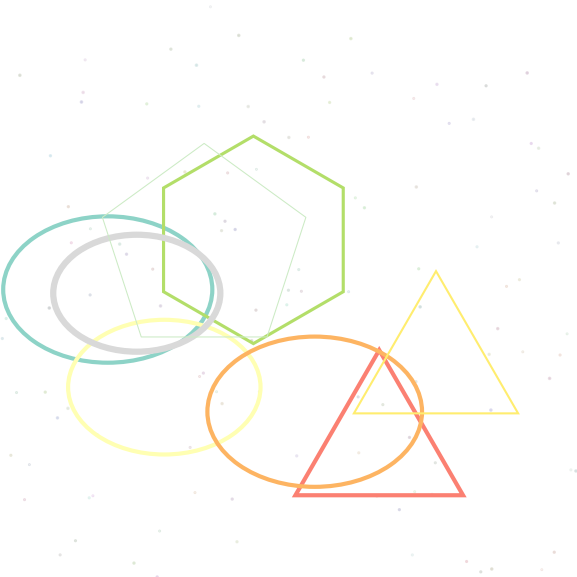[{"shape": "oval", "thickness": 2, "radius": 0.91, "center": [0.187, 0.498]}, {"shape": "oval", "thickness": 2, "radius": 0.83, "center": [0.285, 0.329]}, {"shape": "triangle", "thickness": 2, "radius": 0.84, "center": [0.657, 0.225]}, {"shape": "oval", "thickness": 2, "radius": 0.93, "center": [0.545, 0.286]}, {"shape": "hexagon", "thickness": 1.5, "radius": 0.9, "center": [0.439, 0.584]}, {"shape": "oval", "thickness": 3, "radius": 0.72, "center": [0.237, 0.491]}, {"shape": "pentagon", "thickness": 0.5, "radius": 0.93, "center": [0.353, 0.566]}, {"shape": "triangle", "thickness": 1, "radius": 0.82, "center": [0.755, 0.365]}]